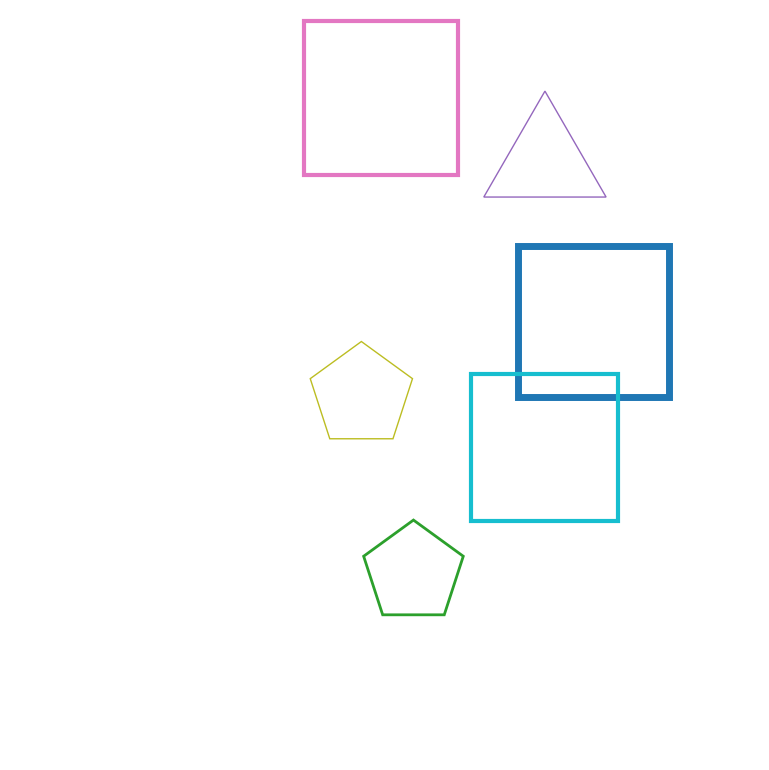[{"shape": "square", "thickness": 2.5, "radius": 0.49, "center": [0.771, 0.583]}, {"shape": "pentagon", "thickness": 1, "radius": 0.34, "center": [0.537, 0.257]}, {"shape": "triangle", "thickness": 0.5, "radius": 0.46, "center": [0.708, 0.79]}, {"shape": "square", "thickness": 1.5, "radius": 0.5, "center": [0.494, 0.873]}, {"shape": "pentagon", "thickness": 0.5, "radius": 0.35, "center": [0.469, 0.487]}, {"shape": "square", "thickness": 1.5, "radius": 0.48, "center": [0.707, 0.418]}]